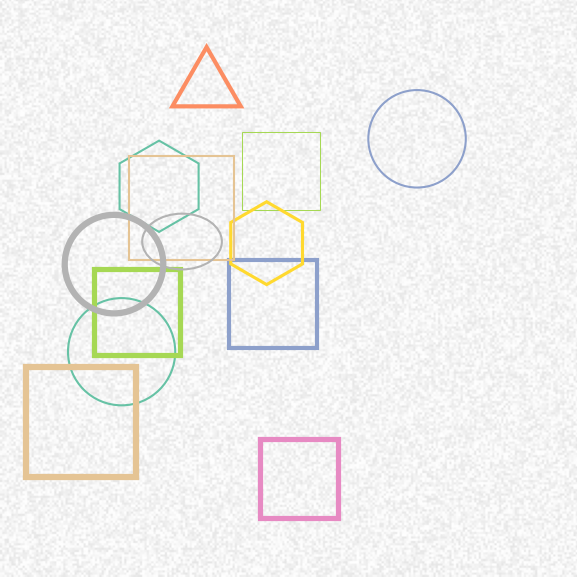[{"shape": "circle", "thickness": 1, "radius": 0.46, "center": [0.211, 0.39]}, {"shape": "hexagon", "thickness": 1, "radius": 0.4, "center": [0.275, 0.677]}, {"shape": "triangle", "thickness": 2, "radius": 0.34, "center": [0.358, 0.849]}, {"shape": "square", "thickness": 2, "radius": 0.38, "center": [0.473, 0.473]}, {"shape": "circle", "thickness": 1, "radius": 0.42, "center": [0.722, 0.759]}, {"shape": "square", "thickness": 2.5, "radius": 0.34, "center": [0.518, 0.171]}, {"shape": "square", "thickness": 0.5, "radius": 0.34, "center": [0.487, 0.703]}, {"shape": "square", "thickness": 2.5, "radius": 0.37, "center": [0.237, 0.458]}, {"shape": "hexagon", "thickness": 1.5, "radius": 0.36, "center": [0.462, 0.578]}, {"shape": "square", "thickness": 3, "radius": 0.48, "center": [0.14, 0.268]}, {"shape": "square", "thickness": 1, "radius": 0.45, "center": [0.314, 0.639]}, {"shape": "circle", "thickness": 3, "radius": 0.43, "center": [0.197, 0.542]}, {"shape": "oval", "thickness": 1, "radius": 0.34, "center": [0.315, 0.581]}]